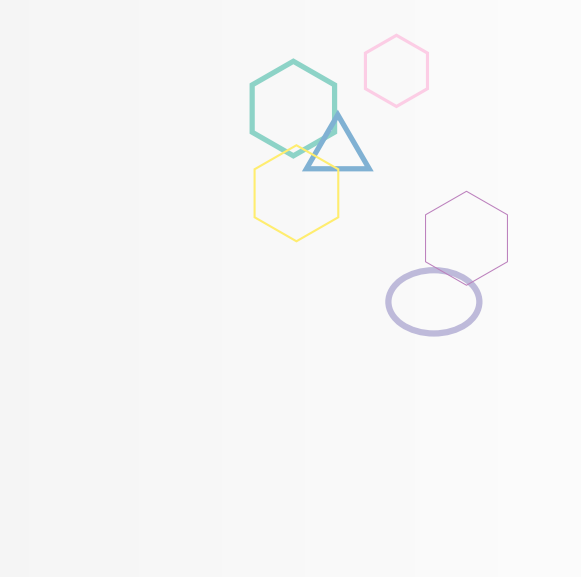[{"shape": "hexagon", "thickness": 2.5, "radius": 0.41, "center": [0.505, 0.811]}, {"shape": "oval", "thickness": 3, "radius": 0.39, "center": [0.746, 0.476]}, {"shape": "triangle", "thickness": 2.5, "radius": 0.31, "center": [0.581, 0.738]}, {"shape": "hexagon", "thickness": 1.5, "radius": 0.31, "center": [0.682, 0.876]}, {"shape": "hexagon", "thickness": 0.5, "radius": 0.41, "center": [0.803, 0.587]}, {"shape": "hexagon", "thickness": 1, "radius": 0.42, "center": [0.51, 0.664]}]